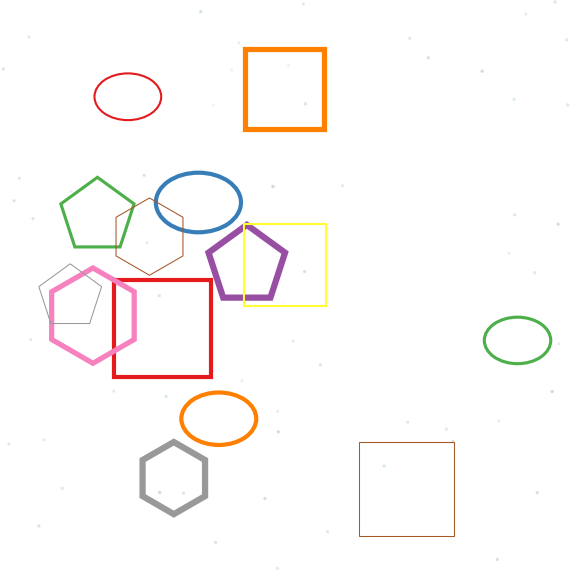[{"shape": "oval", "thickness": 1, "radius": 0.29, "center": [0.221, 0.832]}, {"shape": "square", "thickness": 2, "radius": 0.42, "center": [0.281, 0.43]}, {"shape": "oval", "thickness": 2, "radius": 0.37, "center": [0.344, 0.648]}, {"shape": "pentagon", "thickness": 1.5, "radius": 0.33, "center": [0.169, 0.625]}, {"shape": "oval", "thickness": 1.5, "radius": 0.29, "center": [0.896, 0.41]}, {"shape": "pentagon", "thickness": 3, "radius": 0.35, "center": [0.427, 0.54]}, {"shape": "square", "thickness": 2.5, "radius": 0.34, "center": [0.492, 0.845]}, {"shape": "oval", "thickness": 2, "radius": 0.32, "center": [0.379, 0.274]}, {"shape": "square", "thickness": 1, "radius": 0.35, "center": [0.494, 0.541]}, {"shape": "square", "thickness": 0.5, "radius": 0.41, "center": [0.704, 0.152]}, {"shape": "hexagon", "thickness": 0.5, "radius": 0.33, "center": [0.259, 0.589]}, {"shape": "hexagon", "thickness": 2.5, "radius": 0.41, "center": [0.161, 0.453]}, {"shape": "hexagon", "thickness": 3, "radius": 0.31, "center": [0.301, 0.171]}, {"shape": "pentagon", "thickness": 0.5, "radius": 0.29, "center": [0.122, 0.485]}]